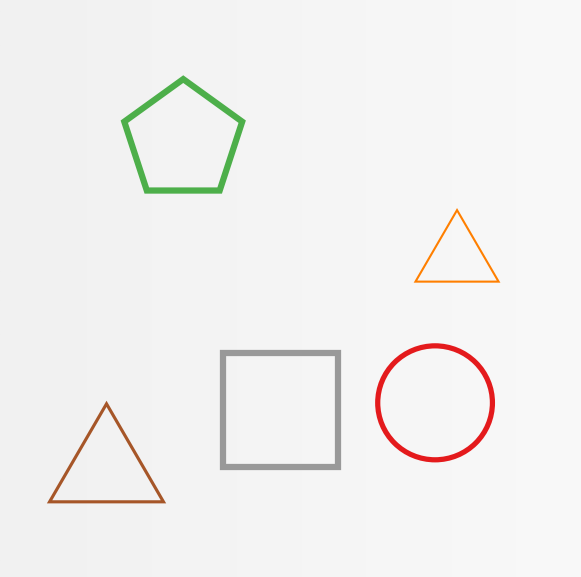[{"shape": "circle", "thickness": 2.5, "radius": 0.49, "center": [0.749, 0.302]}, {"shape": "pentagon", "thickness": 3, "radius": 0.53, "center": [0.315, 0.755]}, {"shape": "triangle", "thickness": 1, "radius": 0.41, "center": [0.786, 0.553]}, {"shape": "triangle", "thickness": 1.5, "radius": 0.57, "center": [0.183, 0.187]}, {"shape": "square", "thickness": 3, "radius": 0.5, "center": [0.482, 0.29]}]